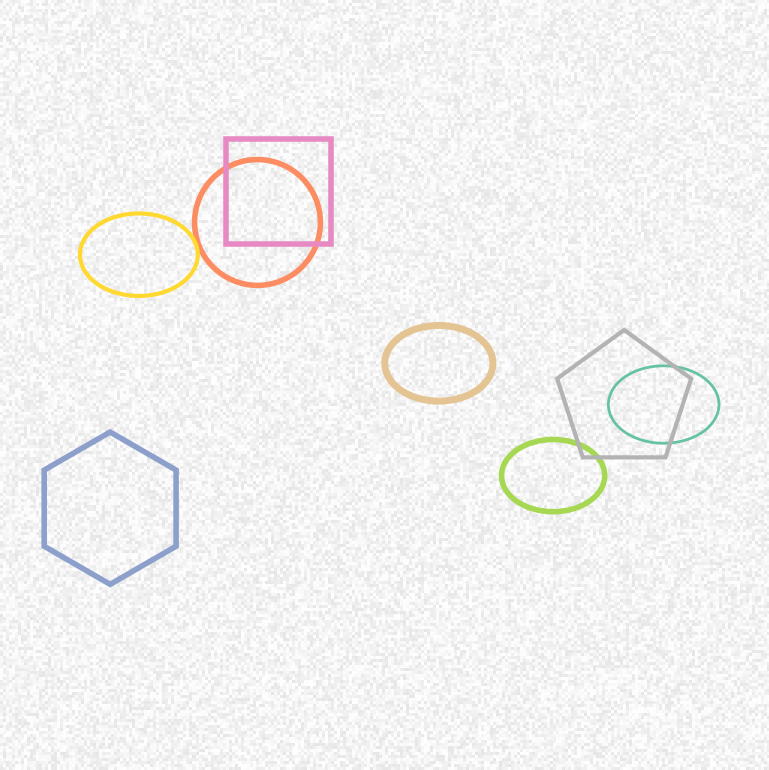[{"shape": "oval", "thickness": 1, "radius": 0.36, "center": [0.862, 0.475]}, {"shape": "circle", "thickness": 2, "radius": 0.41, "center": [0.334, 0.711]}, {"shape": "hexagon", "thickness": 2, "radius": 0.49, "center": [0.143, 0.34]}, {"shape": "square", "thickness": 2, "radius": 0.34, "center": [0.361, 0.752]}, {"shape": "oval", "thickness": 2, "radius": 0.34, "center": [0.718, 0.382]}, {"shape": "oval", "thickness": 1.5, "radius": 0.38, "center": [0.18, 0.669]}, {"shape": "oval", "thickness": 2.5, "radius": 0.35, "center": [0.57, 0.528]}, {"shape": "pentagon", "thickness": 1.5, "radius": 0.46, "center": [0.811, 0.48]}]